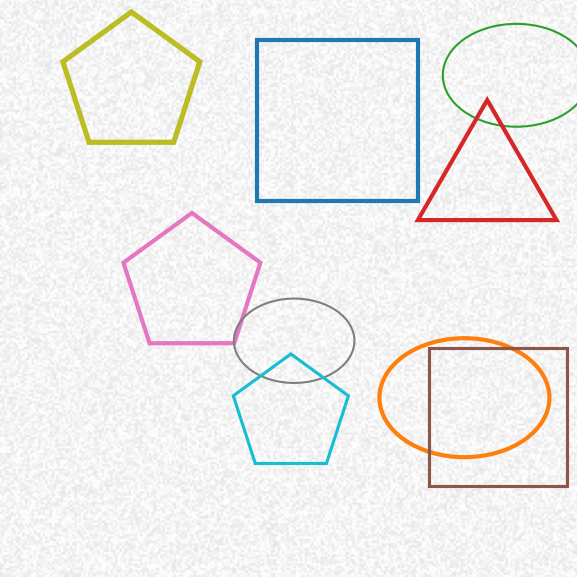[{"shape": "square", "thickness": 2, "radius": 0.69, "center": [0.584, 0.79]}, {"shape": "oval", "thickness": 2, "radius": 0.74, "center": [0.804, 0.311]}, {"shape": "oval", "thickness": 1, "radius": 0.64, "center": [0.894, 0.869]}, {"shape": "triangle", "thickness": 2, "radius": 0.69, "center": [0.844, 0.687]}, {"shape": "square", "thickness": 1.5, "radius": 0.6, "center": [0.863, 0.277]}, {"shape": "pentagon", "thickness": 2, "radius": 0.62, "center": [0.332, 0.506]}, {"shape": "oval", "thickness": 1, "radius": 0.52, "center": [0.509, 0.409]}, {"shape": "pentagon", "thickness": 2.5, "radius": 0.62, "center": [0.227, 0.854]}, {"shape": "pentagon", "thickness": 1.5, "radius": 0.52, "center": [0.504, 0.281]}]